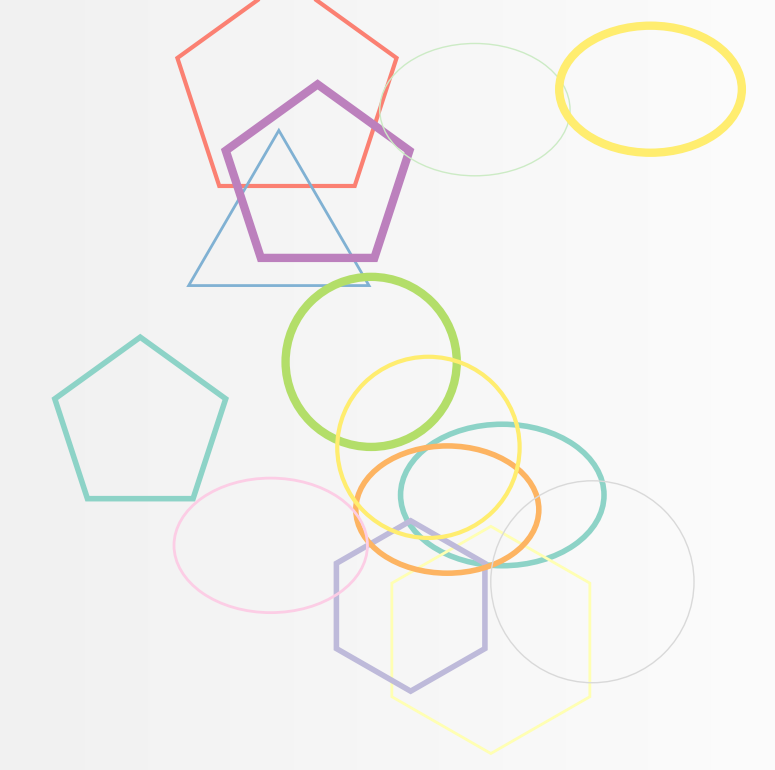[{"shape": "oval", "thickness": 2, "radius": 0.66, "center": [0.648, 0.357]}, {"shape": "pentagon", "thickness": 2, "radius": 0.58, "center": [0.181, 0.446]}, {"shape": "hexagon", "thickness": 1, "radius": 0.74, "center": [0.633, 0.169]}, {"shape": "hexagon", "thickness": 2, "radius": 0.55, "center": [0.53, 0.213]}, {"shape": "pentagon", "thickness": 1.5, "radius": 0.74, "center": [0.37, 0.879]}, {"shape": "triangle", "thickness": 1, "radius": 0.67, "center": [0.36, 0.696]}, {"shape": "oval", "thickness": 2, "radius": 0.59, "center": [0.577, 0.338]}, {"shape": "circle", "thickness": 3, "radius": 0.55, "center": [0.479, 0.53]}, {"shape": "oval", "thickness": 1, "radius": 0.62, "center": [0.349, 0.292]}, {"shape": "circle", "thickness": 0.5, "radius": 0.66, "center": [0.764, 0.244]}, {"shape": "pentagon", "thickness": 3, "radius": 0.62, "center": [0.41, 0.766]}, {"shape": "oval", "thickness": 0.5, "radius": 0.61, "center": [0.613, 0.858]}, {"shape": "oval", "thickness": 3, "radius": 0.59, "center": [0.839, 0.884]}, {"shape": "circle", "thickness": 1.5, "radius": 0.59, "center": [0.553, 0.419]}]